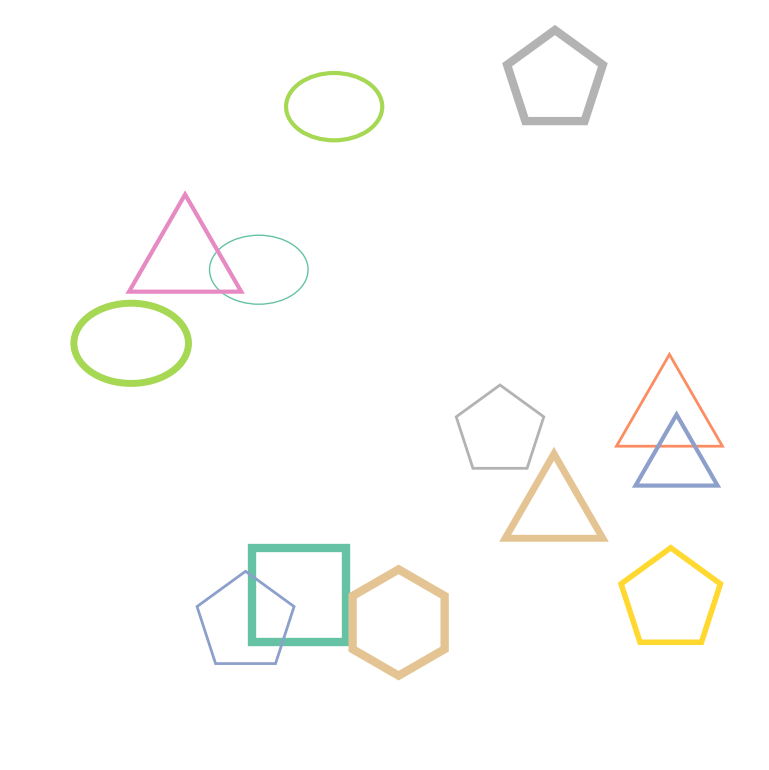[{"shape": "square", "thickness": 3, "radius": 0.31, "center": [0.389, 0.227]}, {"shape": "oval", "thickness": 0.5, "radius": 0.32, "center": [0.336, 0.65]}, {"shape": "triangle", "thickness": 1, "radius": 0.4, "center": [0.869, 0.46]}, {"shape": "pentagon", "thickness": 1, "radius": 0.33, "center": [0.319, 0.192]}, {"shape": "triangle", "thickness": 1.5, "radius": 0.31, "center": [0.879, 0.4]}, {"shape": "triangle", "thickness": 1.5, "radius": 0.42, "center": [0.24, 0.663]}, {"shape": "oval", "thickness": 1.5, "radius": 0.31, "center": [0.434, 0.861]}, {"shape": "oval", "thickness": 2.5, "radius": 0.37, "center": [0.17, 0.554]}, {"shape": "pentagon", "thickness": 2, "radius": 0.34, "center": [0.871, 0.221]}, {"shape": "triangle", "thickness": 2.5, "radius": 0.37, "center": [0.719, 0.338]}, {"shape": "hexagon", "thickness": 3, "radius": 0.35, "center": [0.518, 0.191]}, {"shape": "pentagon", "thickness": 1, "radius": 0.3, "center": [0.649, 0.44]}, {"shape": "pentagon", "thickness": 3, "radius": 0.33, "center": [0.721, 0.896]}]